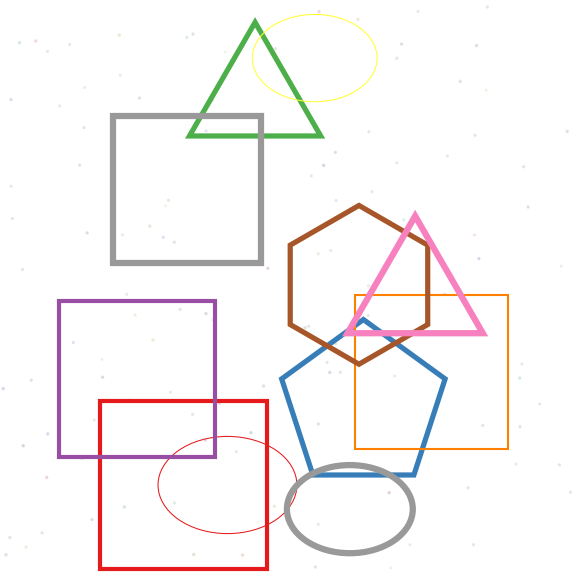[{"shape": "oval", "thickness": 0.5, "radius": 0.6, "center": [0.394, 0.159]}, {"shape": "square", "thickness": 2, "radius": 0.72, "center": [0.318, 0.159]}, {"shape": "pentagon", "thickness": 2.5, "radius": 0.74, "center": [0.629, 0.297]}, {"shape": "triangle", "thickness": 2.5, "radius": 0.66, "center": [0.442, 0.829]}, {"shape": "square", "thickness": 2, "radius": 0.67, "center": [0.237, 0.343]}, {"shape": "square", "thickness": 1, "radius": 0.66, "center": [0.747, 0.355]}, {"shape": "oval", "thickness": 0.5, "radius": 0.54, "center": [0.545, 0.899]}, {"shape": "hexagon", "thickness": 2.5, "radius": 0.69, "center": [0.622, 0.506]}, {"shape": "triangle", "thickness": 3, "radius": 0.68, "center": [0.719, 0.49]}, {"shape": "oval", "thickness": 3, "radius": 0.55, "center": [0.606, 0.117]}, {"shape": "square", "thickness": 3, "radius": 0.64, "center": [0.324, 0.671]}]